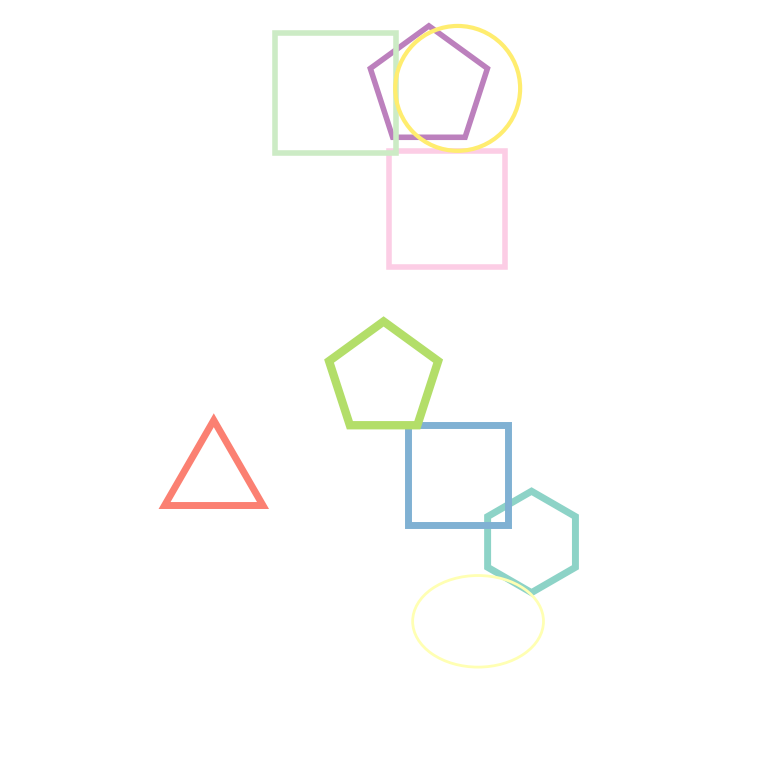[{"shape": "hexagon", "thickness": 2.5, "radius": 0.33, "center": [0.69, 0.296]}, {"shape": "oval", "thickness": 1, "radius": 0.42, "center": [0.621, 0.193]}, {"shape": "triangle", "thickness": 2.5, "radius": 0.37, "center": [0.278, 0.38]}, {"shape": "square", "thickness": 2.5, "radius": 0.32, "center": [0.595, 0.383]}, {"shape": "pentagon", "thickness": 3, "radius": 0.37, "center": [0.498, 0.508]}, {"shape": "square", "thickness": 2, "radius": 0.38, "center": [0.58, 0.729]}, {"shape": "pentagon", "thickness": 2, "radius": 0.4, "center": [0.557, 0.886]}, {"shape": "square", "thickness": 2, "radius": 0.39, "center": [0.436, 0.879]}, {"shape": "circle", "thickness": 1.5, "radius": 0.41, "center": [0.594, 0.885]}]